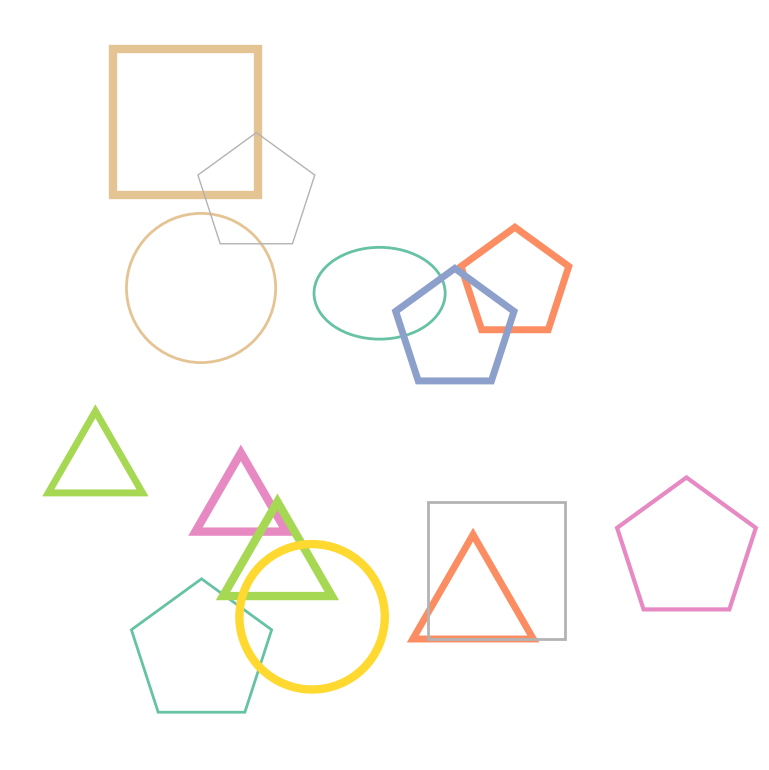[{"shape": "oval", "thickness": 1, "radius": 0.43, "center": [0.493, 0.619]}, {"shape": "pentagon", "thickness": 1, "radius": 0.48, "center": [0.262, 0.153]}, {"shape": "pentagon", "thickness": 2.5, "radius": 0.37, "center": [0.669, 0.631]}, {"shape": "triangle", "thickness": 2.5, "radius": 0.45, "center": [0.614, 0.215]}, {"shape": "pentagon", "thickness": 2.5, "radius": 0.4, "center": [0.591, 0.571]}, {"shape": "triangle", "thickness": 3, "radius": 0.34, "center": [0.313, 0.344]}, {"shape": "pentagon", "thickness": 1.5, "radius": 0.47, "center": [0.892, 0.285]}, {"shape": "triangle", "thickness": 3, "radius": 0.41, "center": [0.36, 0.267]}, {"shape": "triangle", "thickness": 2.5, "radius": 0.35, "center": [0.124, 0.395]}, {"shape": "circle", "thickness": 3, "radius": 0.47, "center": [0.405, 0.199]}, {"shape": "circle", "thickness": 1, "radius": 0.48, "center": [0.261, 0.626]}, {"shape": "square", "thickness": 3, "radius": 0.47, "center": [0.241, 0.842]}, {"shape": "pentagon", "thickness": 0.5, "radius": 0.4, "center": [0.333, 0.748]}, {"shape": "square", "thickness": 1, "radius": 0.44, "center": [0.644, 0.259]}]